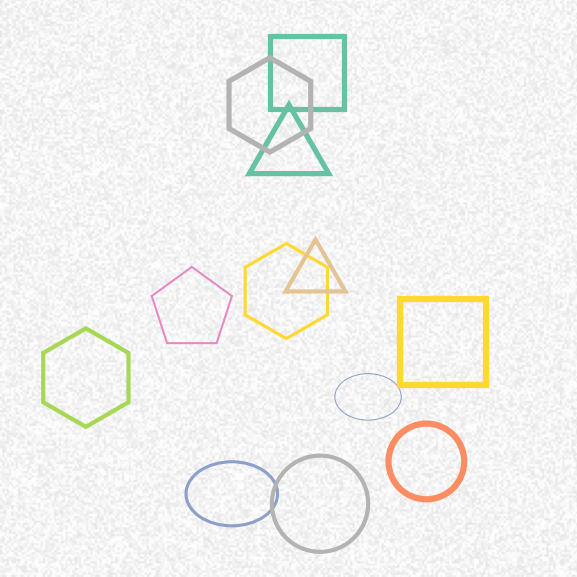[{"shape": "square", "thickness": 2.5, "radius": 0.32, "center": [0.531, 0.873]}, {"shape": "triangle", "thickness": 2.5, "radius": 0.4, "center": [0.5, 0.738]}, {"shape": "circle", "thickness": 3, "radius": 0.33, "center": [0.738, 0.2]}, {"shape": "oval", "thickness": 1.5, "radius": 0.4, "center": [0.401, 0.144]}, {"shape": "oval", "thickness": 0.5, "radius": 0.29, "center": [0.637, 0.312]}, {"shape": "pentagon", "thickness": 1, "radius": 0.36, "center": [0.332, 0.464]}, {"shape": "hexagon", "thickness": 2, "radius": 0.43, "center": [0.149, 0.345]}, {"shape": "hexagon", "thickness": 1.5, "radius": 0.41, "center": [0.496, 0.495]}, {"shape": "square", "thickness": 3, "radius": 0.37, "center": [0.767, 0.407]}, {"shape": "triangle", "thickness": 2, "radius": 0.3, "center": [0.546, 0.524]}, {"shape": "hexagon", "thickness": 2.5, "radius": 0.41, "center": [0.467, 0.817]}, {"shape": "circle", "thickness": 2, "radius": 0.42, "center": [0.554, 0.127]}]